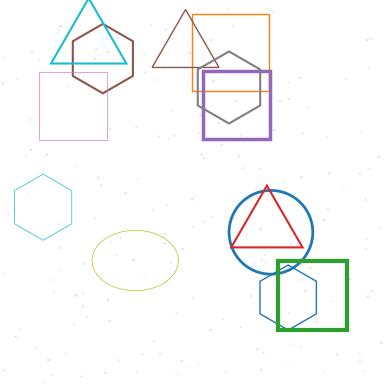[{"shape": "circle", "thickness": 2, "radius": 0.54, "center": [0.704, 0.397]}, {"shape": "hexagon", "thickness": 1, "radius": 0.42, "center": [0.749, 0.227]}, {"shape": "square", "thickness": 1, "radius": 0.5, "center": [0.598, 0.863]}, {"shape": "square", "thickness": 3, "radius": 0.44, "center": [0.812, 0.232]}, {"shape": "triangle", "thickness": 1.5, "radius": 0.53, "center": [0.693, 0.411]}, {"shape": "square", "thickness": 2.5, "radius": 0.44, "center": [0.614, 0.727]}, {"shape": "hexagon", "thickness": 1.5, "radius": 0.45, "center": [0.267, 0.848]}, {"shape": "triangle", "thickness": 1, "radius": 0.5, "center": [0.482, 0.875]}, {"shape": "square", "thickness": 0.5, "radius": 0.44, "center": [0.189, 0.726]}, {"shape": "hexagon", "thickness": 1.5, "radius": 0.47, "center": [0.595, 0.773]}, {"shape": "oval", "thickness": 0.5, "radius": 0.56, "center": [0.351, 0.323]}, {"shape": "hexagon", "thickness": 0.5, "radius": 0.43, "center": [0.112, 0.462]}, {"shape": "triangle", "thickness": 1.5, "radius": 0.57, "center": [0.23, 0.892]}]